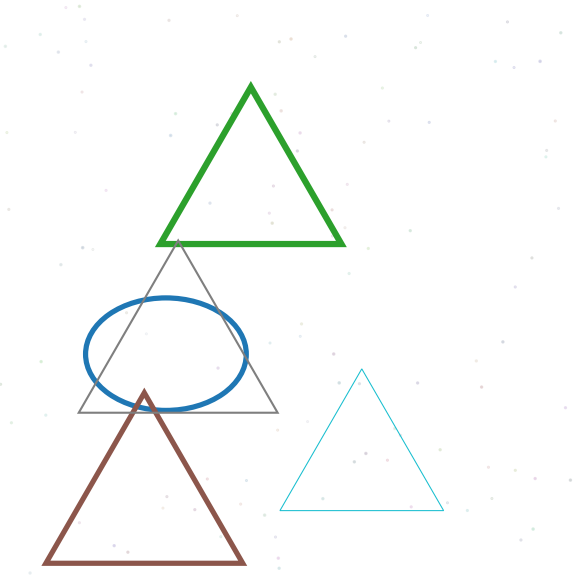[{"shape": "oval", "thickness": 2.5, "radius": 0.7, "center": [0.287, 0.386]}, {"shape": "triangle", "thickness": 3, "radius": 0.91, "center": [0.434, 0.667]}, {"shape": "triangle", "thickness": 2.5, "radius": 0.98, "center": [0.25, 0.122]}, {"shape": "triangle", "thickness": 1, "radius": 0.99, "center": [0.309, 0.384]}, {"shape": "triangle", "thickness": 0.5, "radius": 0.82, "center": [0.626, 0.197]}]